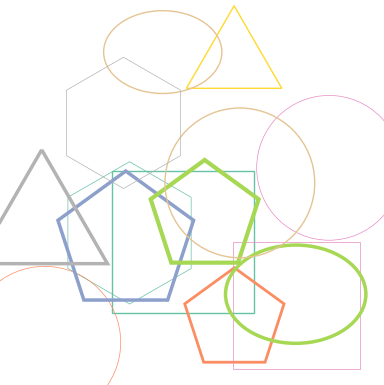[{"shape": "hexagon", "thickness": 0.5, "radius": 0.92, "center": [0.336, 0.395]}, {"shape": "square", "thickness": 1, "radius": 0.92, "center": [0.475, 0.371]}, {"shape": "circle", "thickness": 0.5, "radius": 0.99, "center": [0.116, 0.111]}, {"shape": "pentagon", "thickness": 2, "radius": 0.68, "center": [0.609, 0.169]}, {"shape": "pentagon", "thickness": 2.5, "radius": 0.93, "center": [0.327, 0.371]}, {"shape": "circle", "thickness": 0.5, "radius": 0.94, "center": [0.855, 0.564]}, {"shape": "square", "thickness": 0.5, "radius": 0.82, "center": [0.77, 0.206]}, {"shape": "oval", "thickness": 2.5, "radius": 0.91, "center": [0.768, 0.236]}, {"shape": "pentagon", "thickness": 3, "radius": 0.74, "center": [0.532, 0.437]}, {"shape": "triangle", "thickness": 1, "radius": 0.71, "center": [0.608, 0.842]}, {"shape": "oval", "thickness": 1, "radius": 0.77, "center": [0.423, 0.865]}, {"shape": "circle", "thickness": 1, "radius": 0.97, "center": [0.623, 0.525]}, {"shape": "hexagon", "thickness": 0.5, "radius": 0.85, "center": [0.321, 0.681]}, {"shape": "triangle", "thickness": 2.5, "radius": 0.99, "center": [0.108, 0.414]}]